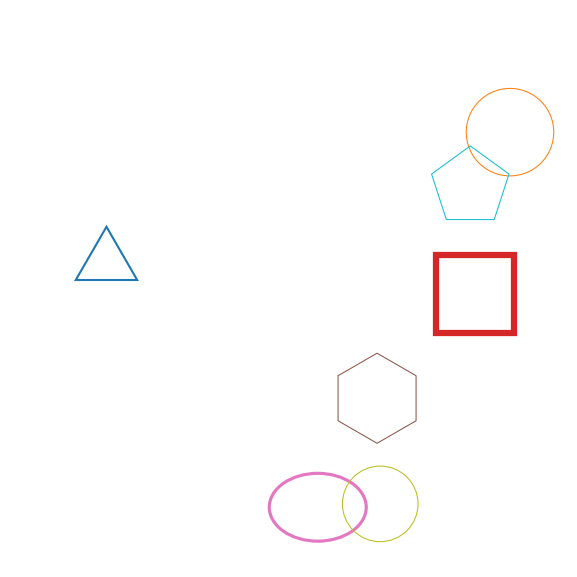[{"shape": "triangle", "thickness": 1, "radius": 0.31, "center": [0.184, 0.545]}, {"shape": "circle", "thickness": 0.5, "radius": 0.38, "center": [0.883, 0.77]}, {"shape": "square", "thickness": 3, "radius": 0.34, "center": [0.822, 0.491]}, {"shape": "hexagon", "thickness": 0.5, "radius": 0.39, "center": [0.653, 0.31]}, {"shape": "oval", "thickness": 1.5, "radius": 0.42, "center": [0.55, 0.121]}, {"shape": "circle", "thickness": 0.5, "radius": 0.33, "center": [0.658, 0.127]}, {"shape": "pentagon", "thickness": 0.5, "radius": 0.35, "center": [0.814, 0.676]}]